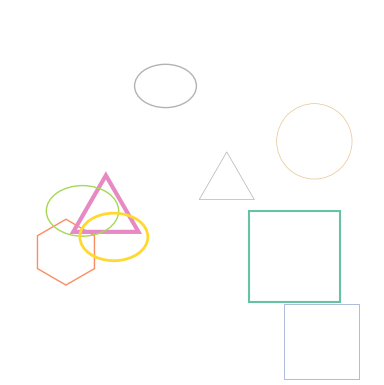[{"shape": "square", "thickness": 1.5, "radius": 0.59, "center": [0.764, 0.333]}, {"shape": "hexagon", "thickness": 1, "radius": 0.43, "center": [0.171, 0.345]}, {"shape": "square", "thickness": 0.5, "radius": 0.49, "center": [0.835, 0.113]}, {"shape": "triangle", "thickness": 3, "radius": 0.49, "center": [0.275, 0.447]}, {"shape": "oval", "thickness": 1, "radius": 0.47, "center": [0.214, 0.452]}, {"shape": "oval", "thickness": 2, "radius": 0.44, "center": [0.296, 0.385]}, {"shape": "circle", "thickness": 0.5, "radius": 0.49, "center": [0.816, 0.633]}, {"shape": "triangle", "thickness": 0.5, "radius": 0.41, "center": [0.589, 0.523]}, {"shape": "oval", "thickness": 1, "radius": 0.4, "center": [0.43, 0.777]}]